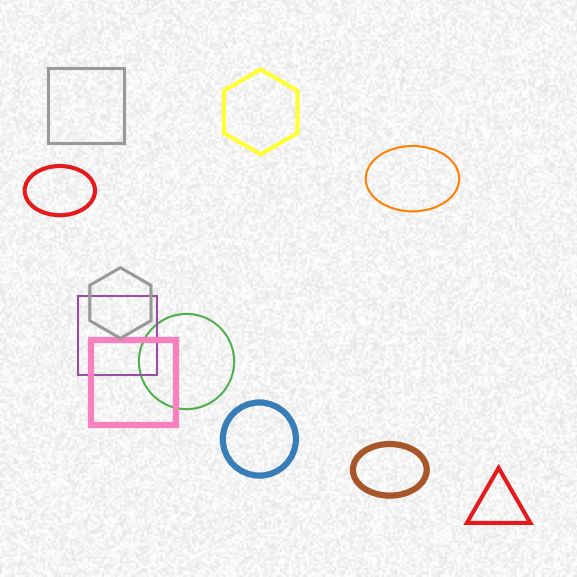[{"shape": "triangle", "thickness": 2, "radius": 0.32, "center": [0.863, 0.125]}, {"shape": "oval", "thickness": 2, "radius": 0.3, "center": [0.104, 0.669]}, {"shape": "circle", "thickness": 3, "radius": 0.32, "center": [0.449, 0.239]}, {"shape": "circle", "thickness": 1, "radius": 0.41, "center": [0.323, 0.373]}, {"shape": "square", "thickness": 1, "radius": 0.34, "center": [0.204, 0.419]}, {"shape": "oval", "thickness": 1, "radius": 0.4, "center": [0.714, 0.69]}, {"shape": "hexagon", "thickness": 2, "radius": 0.37, "center": [0.451, 0.805]}, {"shape": "oval", "thickness": 3, "radius": 0.32, "center": [0.675, 0.186]}, {"shape": "square", "thickness": 3, "radius": 0.37, "center": [0.232, 0.337]}, {"shape": "hexagon", "thickness": 1.5, "radius": 0.31, "center": [0.208, 0.474]}, {"shape": "square", "thickness": 1.5, "radius": 0.33, "center": [0.149, 0.817]}]